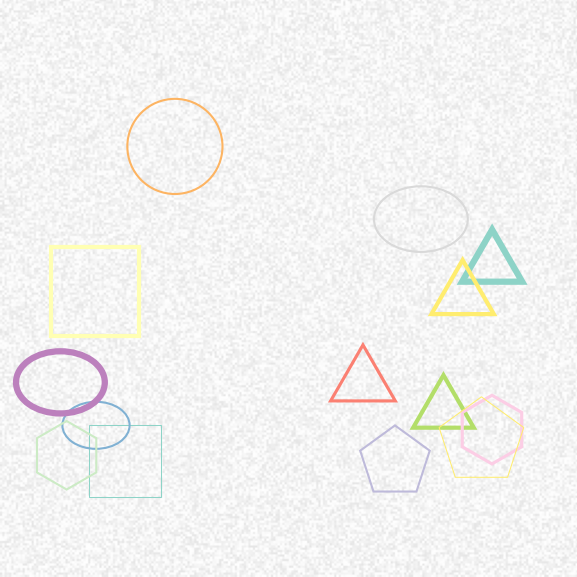[{"shape": "square", "thickness": 0.5, "radius": 0.31, "center": [0.216, 0.201]}, {"shape": "triangle", "thickness": 3, "radius": 0.3, "center": [0.852, 0.541]}, {"shape": "square", "thickness": 2, "radius": 0.38, "center": [0.164, 0.494]}, {"shape": "pentagon", "thickness": 1, "radius": 0.32, "center": [0.684, 0.199]}, {"shape": "triangle", "thickness": 1.5, "radius": 0.32, "center": [0.629, 0.337]}, {"shape": "oval", "thickness": 1, "radius": 0.29, "center": [0.166, 0.263]}, {"shape": "circle", "thickness": 1, "radius": 0.41, "center": [0.303, 0.746]}, {"shape": "triangle", "thickness": 2, "radius": 0.3, "center": [0.768, 0.289]}, {"shape": "hexagon", "thickness": 1.5, "radius": 0.3, "center": [0.852, 0.255]}, {"shape": "oval", "thickness": 1, "radius": 0.41, "center": [0.729, 0.62]}, {"shape": "oval", "thickness": 3, "radius": 0.38, "center": [0.105, 0.337]}, {"shape": "hexagon", "thickness": 1, "radius": 0.3, "center": [0.115, 0.211]}, {"shape": "triangle", "thickness": 2, "radius": 0.31, "center": [0.801, 0.486]}, {"shape": "pentagon", "thickness": 0.5, "radius": 0.39, "center": [0.834, 0.235]}]